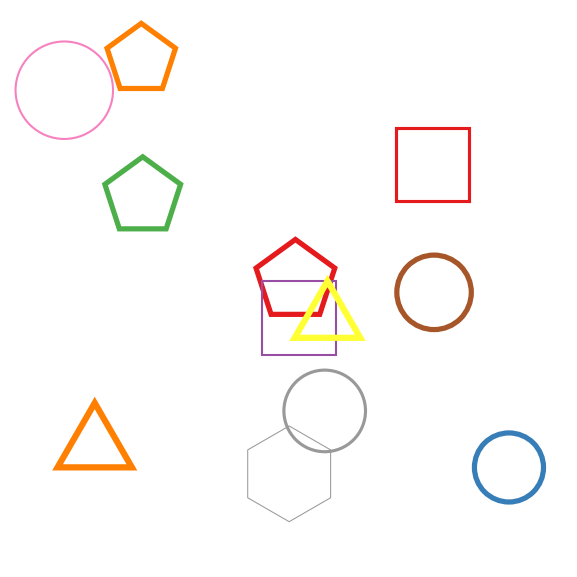[{"shape": "square", "thickness": 1.5, "radius": 0.32, "center": [0.749, 0.715]}, {"shape": "pentagon", "thickness": 2.5, "radius": 0.36, "center": [0.512, 0.513]}, {"shape": "circle", "thickness": 2.5, "radius": 0.3, "center": [0.881, 0.19]}, {"shape": "pentagon", "thickness": 2.5, "radius": 0.34, "center": [0.247, 0.659]}, {"shape": "square", "thickness": 1, "radius": 0.32, "center": [0.518, 0.449]}, {"shape": "pentagon", "thickness": 2.5, "radius": 0.31, "center": [0.245, 0.896]}, {"shape": "triangle", "thickness": 3, "radius": 0.37, "center": [0.164, 0.227]}, {"shape": "triangle", "thickness": 3, "radius": 0.33, "center": [0.567, 0.447]}, {"shape": "circle", "thickness": 2.5, "radius": 0.32, "center": [0.752, 0.493]}, {"shape": "circle", "thickness": 1, "radius": 0.42, "center": [0.111, 0.843]}, {"shape": "circle", "thickness": 1.5, "radius": 0.35, "center": [0.562, 0.288]}, {"shape": "hexagon", "thickness": 0.5, "radius": 0.41, "center": [0.501, 0.179]}]